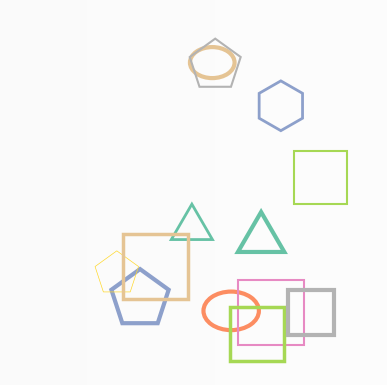[{"shape": "triangle", "thickness": 3, "radius": 0.35, "center": [0.674, 0.38]}, {"shape": "triangle", "thickness": 2, "radius": 0.31, "center": [0.495, 0.408]}, {"shape": "oval", "thickness": 3, "radius": 0.36, "center": [0.597, 0.193]}, {"shape": "hexagon", "thickness": 2, "radius": 0.32, "center": [0.725, 0.725]}, {"shape": "pentagon", "thickness": 3, "radius": 0.39, "center": [0.361, 0.223]}, {"shape": "square", "thickness": 1.5, "radius": 0.42, "center": [0.7, 0.188]}, {"shape": "square", "thickness": 1.5, "radius": 0.34, "center": [0.826, 0.538]}, {"shape": "square", "thickness": 2.5, "radius": 0.35, "center": [0.663, 0.134]}, {"shape": "pentagon", "thickness": 0.5, "radius": 0.29, "center": [0.301, 0.289]}, {"shape": "square", "thickness": 2.5, "radius": 0.42, "center": [0.401, 0.308]}, {"shape": "oval", "thickness": 3, "radius": 0.29, "center": [0.548, 0.837]}, {"shape": "square", "thickness": 3, "radius": 0.3, "center": [0.803, 0.188]}, {"shape": "pentagon", "thickness": 1.5, "radius": 0.35, "center": [0.555, 0.831]}]